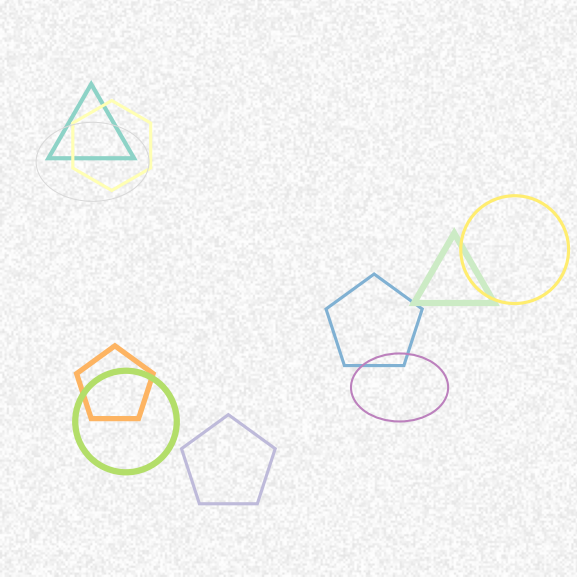[{"shape": "triangle", "thickness": 2, "radius": 0.43, "center": [0.158, 0.768]}, {"shape": "hexagon", "thickness": 1.5, "radius": 0.39, "center": [0.194, 0.747]}, {"shape": "pentagon", "thickness": 1.5, "radius": 0.43, "center": [0.395, 0.196]}, {"shape": "pentagon", "thickness": 1.5, "radius": 0.44, "center": [0.648, 0.437]}, {"shape": "pentagon", "thickness": 2.5, "radius": 0.35, "center": [0.199, 0.331]}, {"shape": "circle", "thickness": 3, "radius": 0.44, "center": [0.218, 0.269]}, {"shape": "oval", "thickness": 0.5, "radius": 0.49, "center": [0.16, 0.719]}, {"shape": "oval", "thickness": 1, "radius": 0.42, "center": [0.692, 0.328]}, {"shape": "triangle", "thickness": 3, "radius": 0.4, "center": [0.787, 0.515]}, {"shape": "circle", "thickness": 1.5, "radius": 0.47, "center": [0.891, 0.567]}]